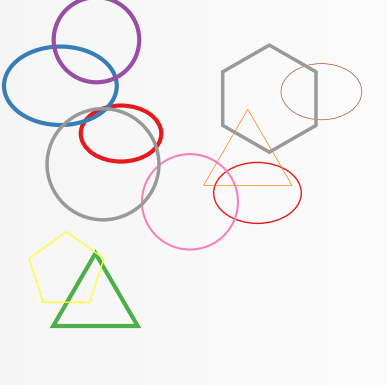[{"shape": "oval", "thickness": 3, "radius": 0.52, "center": [0.312, 0.653]}, {"shape": "oval", "thickness": 1, "radius": 0.57, "center": [0.664, 0.499]}, {"shape": "oval", "thickness": 3, "radius": 0.73, "center": [0.156, 0.777]}, {"shape": "triangle", "thickness": 3, "radius": 0.63, "center": [0.246, 0.216]}, {"shape": "circle", "thickness": 3, "radius": 0.55, "center": [0.249, 0.897]}, {"shape": "triangle", "thickness": 0.5, "radius": 0.66, "center": [0.64, 0.584]}, {"shape": "pentagon", "thickness": 1, "radius": 0.51, "center": [0.172, 0.297]}, {"shape": "oval", "thickness": 0.5, "radius": 0.52, "center": [0.829, 0.762]}, {"shape": "circle", "thickness": 1.5, "radius": 0.62, "center": [0.49, 0.476]}, {"shape": "hexagon", "thickness": 2.5, "radius": 0.7, "center": [0.695, 0.744]}, {"shape": "circle", "thickness": 2.5, "radius": 0.72, "center": [0.266, 0.573]}]